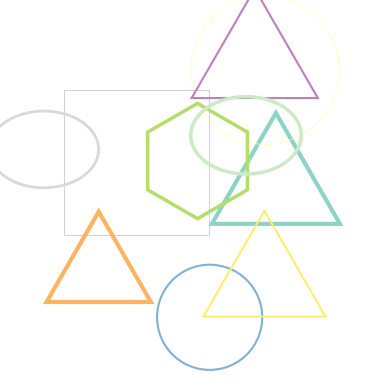[{"shape": "triangle", "thickness": 3, "radius": 0.96, "center": [0.717, 0.515]}, {"shape": "circle", "thickness": 0.5, "radius": 0.96, "center": [0.689, 0.817]}, {"shape": "square", "thickness": 0.5, "radius": 0.94, "center": [0.354, 0.578]}, {"shape": "circle", "thickness": 1.5, "radius": 0.68, "center": [0.545, 0.176]}, {"shape": "triangle", "thickness": 3, "radius": 0.78, "center": [0.256, 0.294]}, {"shape": "hexagon", "thickness": 2.5, "radius": 0.75, "center": [0.513, 0.582]}, {"shape": "oval", "thickness": 2, "radius": 0.71, "center": [0.114, 0.612]}, {"shape": "triangle", "thickness": 1.5, "radius": 0.95, "center": [0.662, 0.84]}, {"shape": "oval", "thickness": 2.5, "radius": 0.72, "center": [0.639, 0.649]}, {"shape": "triangle", "thickness": 1.5, "radius": 0.92, "center": [0.687, 0.269]}]